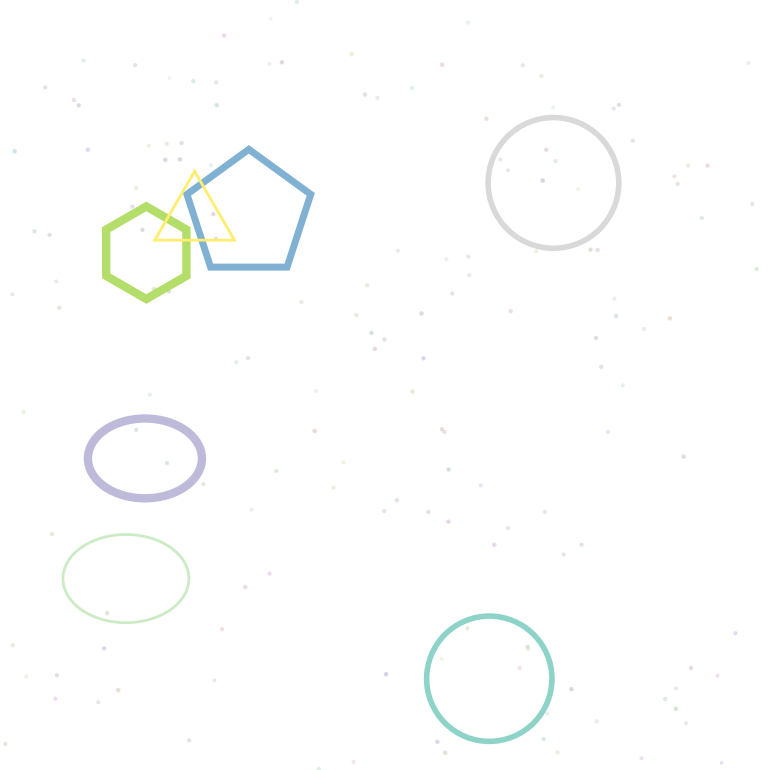[{"shape": "circle", "thickness": 2, "radius": 0.41, "center": [0.635, 0.119]}, {"shape": "oval", "thickness": 3, "radius": 0.37, "center": [0.188, 0.405]}, {"shape": "pentagon", "thickness": 2.5, "radius": 0.42, "center": [0.323, 0.721]}, {"shape": "hexagon", "thickness": 3, "radius": 0.3, "center": [0.19, 0.672]}, {"shape": "circle", "thickness": 2, "radius": 0.42, "center": [0.719, 0.762]}, {"shape": "oval", "thickness": 1, "radius": 0.41, "center": [0.164, 0.249]}, {"shape": "triangle", "thickness": 1, "radius": 0.3, "center": [0.253, 0.718]}]